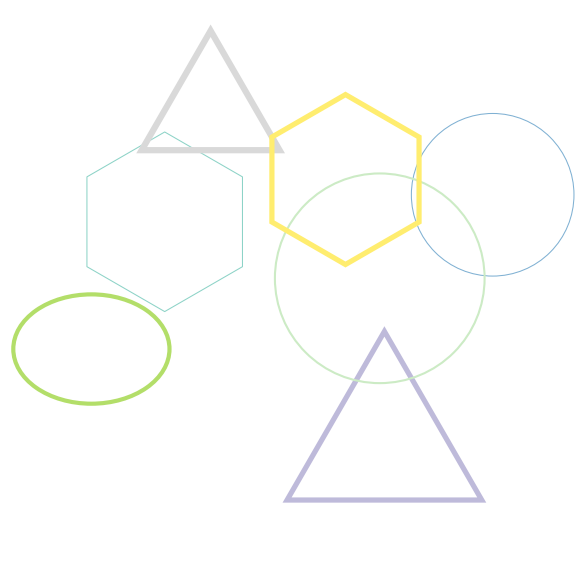[{"shape": "hexagon", "thickness": 0.5, "radius": 0.78, "center": [0.285, 0.615]}, {"shape": "triangle", "thickness": 2.5, "radius": 0.97, "center": [0.666, 0.231]}, {"shape": "circle", "thickness": 0.5, "radius": 0.7, "center": [0.853, 0.662]}, {"shape": "oval", "thickness": 2, "radius": 0.68, "center": [0.158, 0.395]}, {"shape": "triangle", "thickness": 3, "radius": 0.69, "center": [0.365, 0.808]}, {"shape": "circle", "thickness": 1, "radius": 0.91, "center": [0.658, 0.517]}, {"shape": "hexagon", "thickness": 2.5, "radius": 0.74, "center": [0.598, 0.688]}]